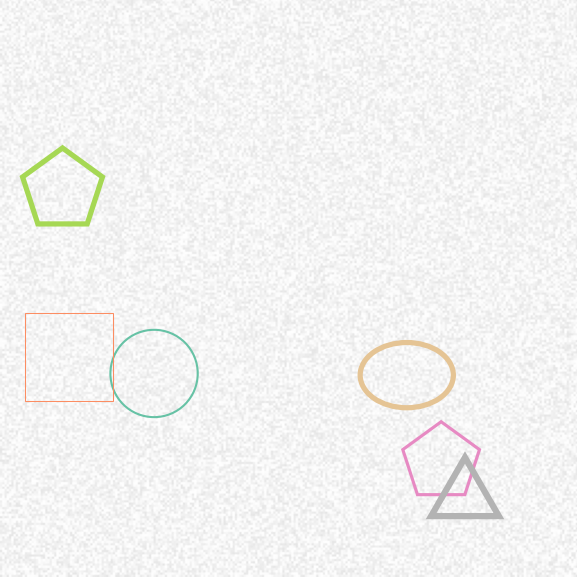[{"shape": "circle", "thickness": 1, "radius": 0.38, "center": [0.267, 0.352]}, {"shape": "square", "thickness": 0.5, "radius": 0.38, "center": [0.119, 0.381]}, {"shape": "pentagon", "thickness": 1.5, "radius": 0.35, "center": [0.764, 0.199]}, {"shape": "pentagon", "thickness": 2.5, "radius": 0.36, "center": [0.108, 0.67]}, {"shape": "oval", "thickness": 2.5, "radius": 0.4, "center": [0.704, 0.35]}, {"shape": "triangle", "thickness": 3, "radius": 0.34, "center": [0.805, 0.139]}]